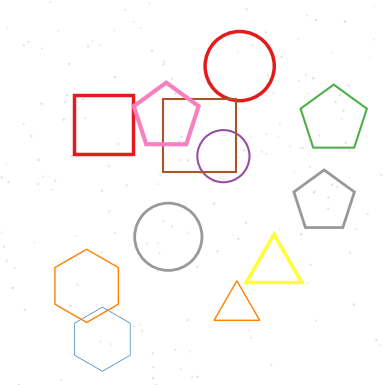[{"shape": "square", "thickness": 2.5, "radius": 0.38, "center": [0.268, 0.677]}, {"shape": "circle", "thickness": 2.5, "radius": 0.45, "center": [0.623, 0.828]}, {"shape": "hexagon", "thickness": 0.5, "radius": 0.42, "center": [0.266, 0.119]}, {"shape": "pentagon", "thickness": 1.5, "radius": 0.45, "center": [0.867, 0.69]}, {"shape": "circle", "thickness": 1.5, "radius": 0.34, "center": [0.58, 0.594]}, {"shape": "triangle", "thickness": 1, "radius": 0.34, "center": [0.615, 0.202]}, {"shape": "hexagon", "thickness": 1, "radius": 0.48, "center": [0.225, 0.257]}, {"shape": "triangle", "thickness": 2.5, "radius": 0.42, "center": [0.712, 0.308]}, {"shape": "square", "thickness": 1.5, "radius": 0.47, "center": [0.519, 0.649]}, {"shape": "pentagon", "thickness": 3, "radius": 0.44, "center": [0.432, 0.697]}, {"shape": "circle", "thickness": 2, "radius": 0.44, "center": [0.437, 0.385]}, {"shape": "pentagon", "thickness": 2, "radius": 0.41, "center": [0.842, 0.476]}]